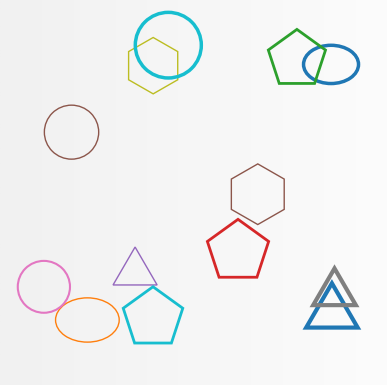[{"shape": "oval", "thickness": 2.5, "radius": 0.35, "center": [0.854, 0.833]}, {"shape": "triangle", "thickness": 3, "radius": 0.38, "center": [0.857, 0.188]}, {"shape": "oval", "thickness": 1, "radius": 0.41, "center": [0.225, 0.169]}, {"shape": "pentagon", "thickness": 2, "radius": 0.39, "center": [0.766, 0.846]}, {"shape": "pentagon", "thickness": 2, "radius": 0.42, "center": [0.614, 0.347]}, {"shape": "triangle", "thickness": 1, "radius": 0.33, "center": [0.349, 0.293]}, {"shape": "hexagon", "thickness": 1, "radius": 0.39, "center": [0.665, 0.496]}, {"shape": "circle", "thickness": 1, "radius": 0.35, "center": [0.185, 0.657]}, {"shape": "circle", "thickness": 1.5, "radius": 0.34, "center": [0.113, 0.255]}, {"shape": "triangle", "thickness": 3, "radius": 0.32, "center": [0.863, 0.239]}, {"shape": "hexagon", "thickness": 1, "radius": 0.37, "center": [0.395, 0.829]}, {"shape": "pentagon", "thickness": 2, "radius": 0.4, "center": [0.395, 0.174]}, {"shape": "circle", "thickness": 2.5, "radius": 0.43, "center": [0.434, 0.883]}]